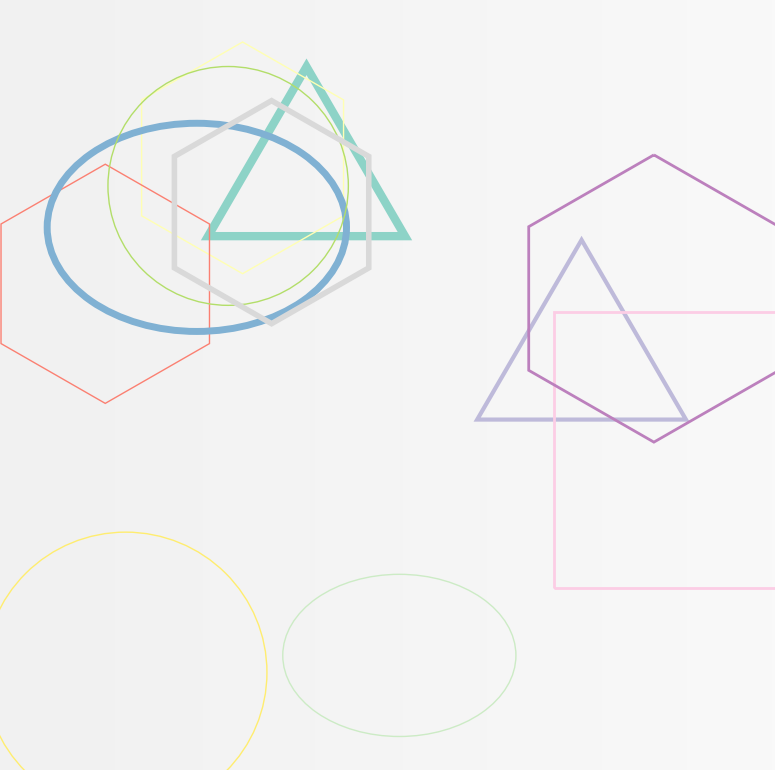[{"shape": "triangle", "thickness": 3, "radius": 0.73, "center": [0.396, 0.767]}, {"shape": "hexagon", "thickness": 0.5, "radius": 0.75, "center": [0.313, 0.795]}, {"shape": "triangle", "thickness": 1.5, "radius": 0.78, "center": [0.75, 0.533]}, {"shape": "hexagon", "thickness": 0.5, "radius": 0.78, "center": [0.136, 0.631]}, {"shape": "oval", "thickness": 2.5, "radius": 0.97, "center": [0.254, 0.705]}, {"shape": "circle", "thickness": 0.5, "radius": 0.78, "center": [0.294, 0.759]}, {"shape": "square", "thickness": 1, "radius": 0.9, "center": [0.893, 0.416]}, {"shape": "hexagon", "thickness": 2, "radius": 0.72, "center": [0.35, 0.724]}, {"shape": "hexagon", "thickness": 1, "radius": 0.93, "center": [0.844, 0.612]}, {"shape": "oval", "thickness": 0.5, "radius": 0.75, "center": [0.515, 0.149]}, {"shape": "circle", "thickness": 0.5, "radius": 0.91, "center": [0.162, 0.127]}]